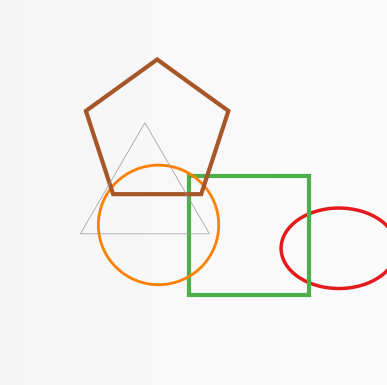[{"shape": "oval", "thickness": 2.5, "radius": 0.75, "center": [0.875, 0.355]}, {"shape": "square", "thickness": 3, "radius": 0.77, "center": [0.643, 0.389]}, {"shape": "circle", "thickness": 2, "radius": 0.78, "center": [0.409, 0.416]}, {"shape": "pentagon", "thickness": 3, "radius": 0.97, "center": [0.406, 0.652]}, {"shape": "triangle", "thickness": 0.5, "radius": 0.96, "center": [0.374, 0.489]}]